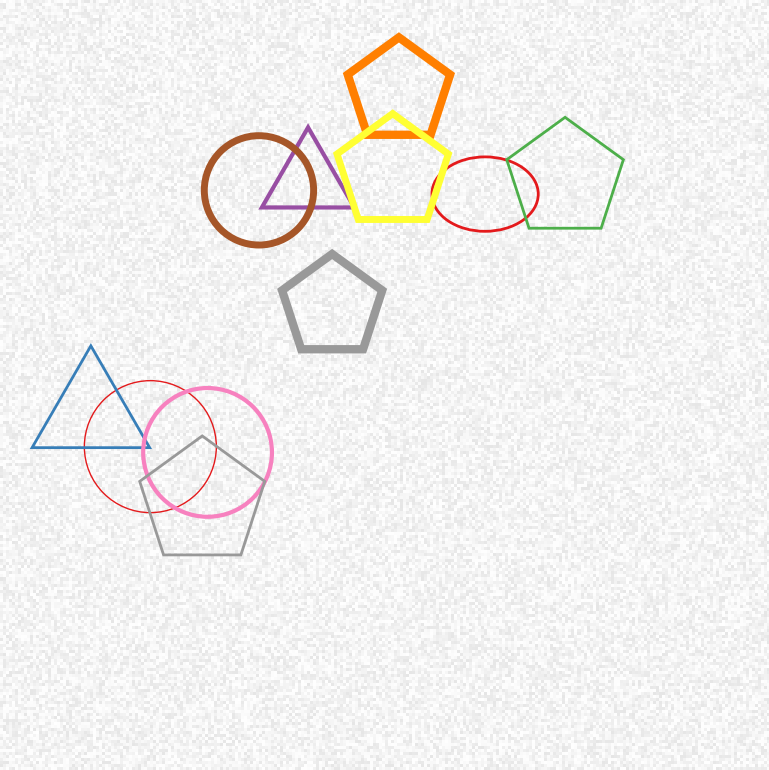[{"shape": "circle", "thickness": 0.5, "radius": 0.43, "center": [0.195, 0.42]}, {"shape": "oval", "thickness": 1, "radius": 0.35, "center": [0.63, 0.748]}, {"shape": "triangle", "thickness": 1, "radius": 0.44, "center": [0.118, 0.463]}, {"shape": "pentagon", "thickness": 1, "radius": 0.4, "center": [0.734, 0.768]}, {"shape": "triangle", "thickness": 1.5, "radius": 0.35, "center": [0.4, 0.765]}, {"shape": "pentagon", "thickness": 3, "radius": 0.35, "center": [0.518, 0.882]}, {"shape": "pentagon", "thickness": 2.5, "radius": 0.38, "center": [0.51, 0.776]}, {"shape": "circle", "thickness": 2.5, "radius": 0.35, "center": [0.336, 0.753]}, {"shape": "circle", "thickness": 1.5, "radius": 0.42, "center": [0.27, 0.412]}, {"shape": "pentagon", "thickness": 3, "radius": 0.34, "center": [0.431, 0.602]}, {"shape": "pentagon", "thickness": 1, "radius": 0.43, "center": [0.263, 0.348]}]